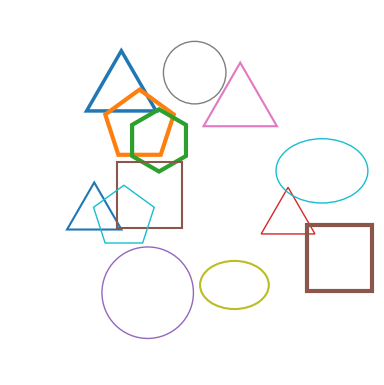[{"shape": "triangle", "thickness": 2.5, "radius": 0.52, "center": [0.315, 0.764]}, {"shape": "triangle", "thickness": 1.5, "radius": 0.41, "center": [0.245, 0.445]}, {"shape": "pentagon", "thickness": 3, "radius": 0.47, "center": [0.362, 0.674]}, {"shape": "hexagon", "thickness": 3, "radius": 0.4, "center": [0.413, 0.635]}, {"shape": "triangle", "thickness": 1, "radius": 0.4, "center": [0.748, 0.433]}, {"shape": "circle", "thickness": 1, "radius": 0.59, "center": [0.384, 0.24]}, {"shape": "square", "thickness": 3, "radius": 0.42, "center": [0.882, 0.33]}, {"shape": "square", "thickness": 1.5, "radius": 0.42, "center": [0.388, 0.493]}, {"shape": "triangle", "thickness": 1.5, "radius": 0.55, "center": [0.624, 0.727]}, {"shape": "circle", "thickness": 1, "radius": 0.41, "center": [0.506, 0.811]}, {"shape": "oval", "thickness": 1.5, "radius": 0.45, "center": [0.609, 0.26]}, {"shape": "pentagon", "thickness": 1, "radius": 0.41, "center": [0.322, 0.436]}, {"shape": "oval", "thickness": 1, "radius": 0.6, "center": [0.836, 0.556]}]